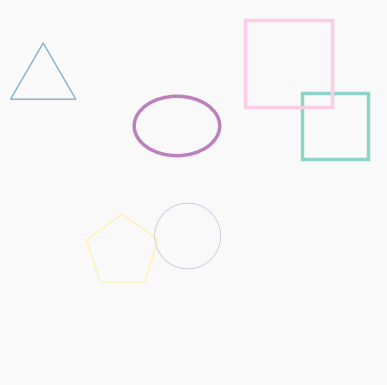[{"shape": "square", "thickness": 2.5, "radius": 0.42, "center": [0.865, 0.673]}, {"shape": "circle", "thickness": 0.5, "radius": 0.43, "center": [0.484, 0.387]}, {"shape": "triangle", "thickness": 1, "radius": 0.49, "center": [0.111, 0.791]}, {"shape": "square", "thickness": 2.5, "radius": 0.56, "center": [0.744, 0.834]}, {"shape": "oval", "thickness": 2.5, "radius": 0.55, "center": [0.457, 0.673]}, {"shape": "pentagon", "thickness": 0.5, "radius": 0.49, "center": [0.316, 0.346]}]